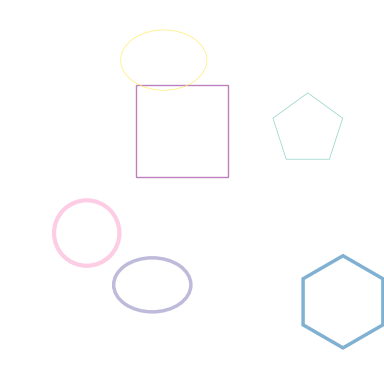[{"shape": "pentagon", "thickness": 0.5, "radius": 0.48, "center": [0.799, 0.664]}, {"shape": "oval", "thickness": 2.5, "radius": 0.5, "center": [0.395, 0.26]}, {"shape": "hexagon", "thickness": 2.5, "radius": 0.6, "center": [0.891, 0.216]}, {"shape": "circle", "thickness": 3, "radius": 0.42, "center": [0.225, 0.395]}, {"shape": "square", "thickness": 1, "radius": 0.6, "center": [0.472, 0.66]}, {"shape": "oval", "thickness": 0.5, "radius": 0.56, "center": [0.425, 0.844]}]